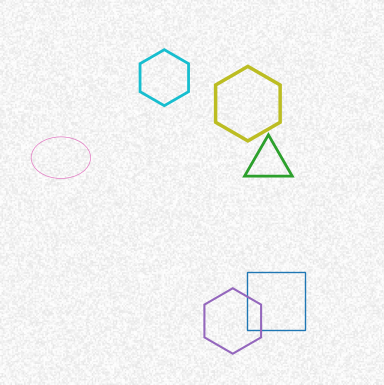[{"shape": "square", "thickness": 1, "radius": 0.38, "center": [0.717, 0.218]}, {"shape": "triangle", "thickness": 2, "radius": 0.36, "center": [0.697, 0.578]}, {"shape": "hexagon", "thickness": 1.5, "radius": 0.43, "center": [0.605, 0.166]}, {"shape": "oval", "thickness": 0.5, "radius": 0.39, "center": [0.158, 0.59]}, {"shape": "hexagon", "thickness": 2.5, "radius": 0.48, "center": [0.644, 0.731]}, {"shape": "hexagon", "thickness": 2, "radius": 0.36, "center": [0.427, 0.798]}]